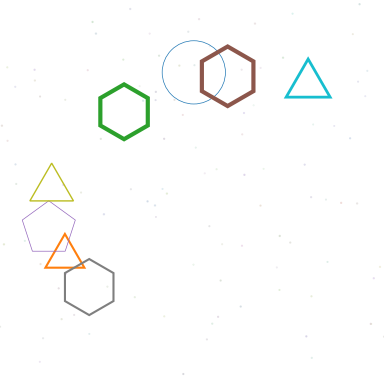[{"shape": "circle", "thickness": 0.5, "radius": 0.41, "center": [0.503, 0.812]}, {"shape": "triangle", "thickness": 1.5, "radius": 0.29, "center": [0.169, 0.334]}, {"shape": "hexagon", "thickness": 3, "radius": 0.36, "center": [0.322, 0.71]}, {"shape": "pentagon", "thickness": 0.5, "radius": 0.36, "center": [0.127, 0.406]}, {"shape": "hexagon", "thickness": 3, "radius": 0.39, "center": [0.591, 0.802]}, {"shape": "hexagon", "thickness": 1.5, "radius": 0.36, "center": [0.232, 0.254]}, {"shape": "triangle", "thickness": 1, "radius": 0.33, "center": [0.134, 0.511]}, {"shape": "triangle", "thickness": 2, "radius": 0.33, "center": [0.8, 0.781]}]